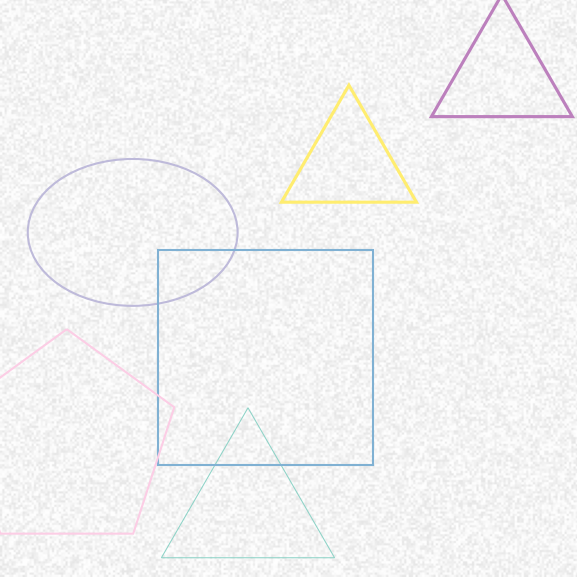[{"shape": "triangle", "thickness": 0.5, "radius": 0.87, "center": [0.429, 0.12]}, {"shape": "oval", "thickness": 1, "radius": 0.91, "center": [0.23, 0.597]}, {"shape": "square", "thickness": 1, "radius": 0.93, "center": [0.459, 0.38]}, {"shape": "pentagon", "thickness": 1, "radius": 0.98, "center": [0.116, 0.233]}, {"shape": "triangle", "thickness": 1.5, "radius": 0.7, "center": [0.869, 0.868]}, {"shape": "triangle", "thickness": 1.5, "radius": 0.68, "center": [0.604, 0.717]}]